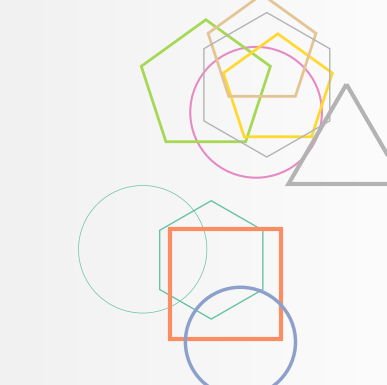[{"shape": "hexagon", "thickness": 1, "radius": 0.77, "center": [0.545, 0.325]}, {"shape": "circle", "thickness": 0.5, "radius": 0.83, "center": [0.368, 0.353]}, {"shape": "square", "thickness": 3, "radius": 0.72, "center": [0.582, 0.262]}, {"shape": "circle", "thickness": 2.5, "radius": 0.71, "center": [0.621, 0.112]}, {"shape": "circle", "thickness": 1.5, "radius": 0.85, "center": [0.661, 0.708]}, {"shape": "pentagon", "thickness": 2, "radius": 0.88, "center": [0.531, 0.774]}, {"shape": "pentagon", "thickness": 2, "radius": 0.74, "center": [0.717, 0.764]}, {"shape": "pentagon", "thickness": 2, "radius": 0.73, "center": [0.676, 0.868]}, {"shape": "triangle", "thickness": 3, "radius": 0.86, "center": [0.894, 0.609]}, {"shape": "hexagon", "thickness": 1, "radius": 0.94, "center": [0.689, 0.78]}]